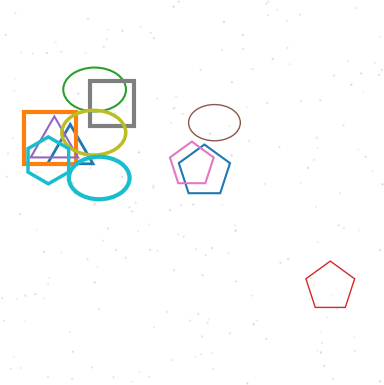[{"shape": "triangle", "thickness": 2, "radius": 0.34, "center": [0.182, 0.609]}, {"shape": "pentagon", "thickness": 1.5, "radius": 0.35, "center": [0.531, 0.555]}, {"shape": "square", "thickness": 3, "radius": 0.34, "center": [0.13, 0.643]}, {"shape": "oval", "thickness": 1.5, "radius": 0.41, "center": [0.246, 0.767]}, {"shape": "pentagon", "thickness": 1, "radius": 0.33, "center": [0.858, 0.255]}, {"shape": "triangle", "thickness": 1.5, "radius": 0.36, "center": [0.141, 0.627]}, {"shape": "oval", "thickness": 1, "radius": 0.34, "center": [0.557, 0.681]}, {"shape": "pentagon", "thickness": 1.5, "radius": 0.3, "center": [0.498, 0.572]}, {"shape": "square", "thickness": 3, "radius": 0.29, "center": [0.291, 0.731]}, {"shape": "oval", "thickness": 2.5, "radius": 0.42, "center": [0.244, 0.655]}, {"shape": "hexagon", "thickness": 2.5, "radius": 0.3, "center": [0.126, 0.583]}, {"shape": "oval", "thickness": 3, "radius": 0.39, "center": [0.258, 0.538]}]